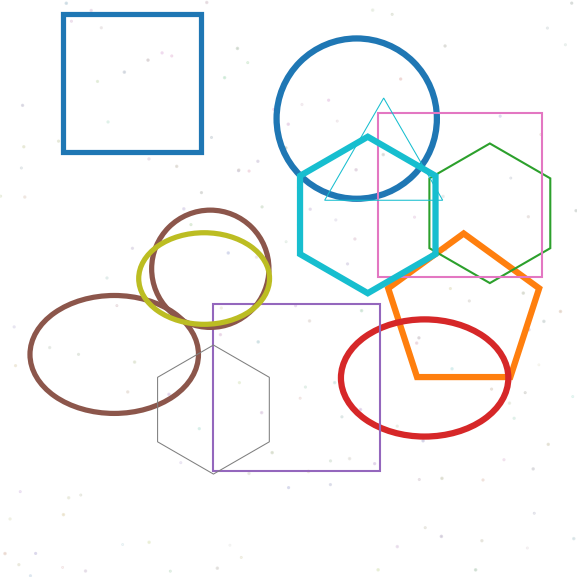[{"shape": "circle", "thickness": 3, "radius": 0.69, "center": [0.618, 0.794]}, {"shape": "square", "thickness": 2.5, "radius": 0.6, "center": [0.228, 0.856]}, {"shape": "pentagon", "thickness": 3, "radius": 0.69, "center": [0.803, 0.457]}, {"shape": "hexagon", "thickness": 1, "radius": 0.6, "center": [0.848, 0.63]}, {"shape": "oval", "thickness": 3, "radius": 0.72, "center": [0.735, 0.345]}, {"shape": "square", "thickness": 1, "radius": 0.73, "center": [0.514, 0.328]}, {"shape": "oval", "thickness": 2.5, "radius": 0.73, "center": [0.198, 0.385]}, {"shape": "circle", "thickness": 2.5, "radius": 0.51, "center": [0.364, 0.534]}, {"shape": "square", "thickness": 1, "radius": 0.71, "center": [0.797, 0.662]}, {"shape": "hexagon", "thickness": 0.5, "radius": 0.56, "center": [0.37, 0.29]}, {"shape": "oval", "thickness": 2.5, "radius": 0.57, "center": [0.353, 0.517]}, {"shape": "triangle", "thickness": 0.5, "radius": 0.59, "center": [0.664, 0.711]}, {"shape": "hexagon", "thickness": 3, "radius": 0.68, "center": [0.637, 0.627]}]